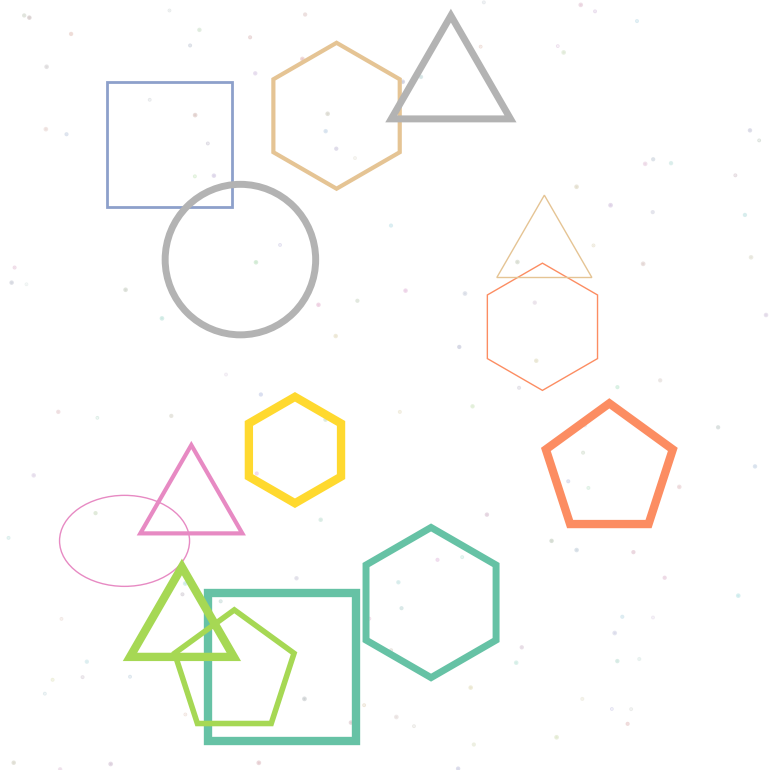[{"shape": "hexagon", "thickness": 2.5, "radius": 0.49, "center": [0.56, 0.217]}, {"shape": "square", "thickness": 3, "radius": 0.48, "center": [0.366, 0.134]}, {"shape": "pentagon", "thickness": 3, "radius": 0.43, "center": [0.791, 0.39]}, {"shape": "hexagon", "thickness": 0.5, "radius": 0.41, "center": [0.704, 0.576]}, {"shape": "square", "thickness": 1, "radius": 0.41, "center": [0.22, 0.813]}, {"shape": "triangle", "thickness": 1.5, "radius": 0.38, "center": [0.248, 0.346]}, {"shape": "oval", "thickness": 0.5, "radius": 0.42, "center": [0.162, 0.298]}, {"shape": "triangle", "thickness": 3, "radius": 0.39, "center": [0.236, 0.186]}, {"shape": "pentagon", "thickness": 2, "radius": 0.41, "center": [0.304, 0.126]}, {"shape": "hexagon", "thickness": 3, "radius": 0.35, "center": [0.383, 0.416]}, {"shape": "triangle", "thickness": 0.5, "radius": 0.36, "center": [0.707, 0.675]}, {"shape": "hexagon", "thickness": 1.5, "radius": 0.47, "center": [0.437, 0.85]}, {"shape": "circle", "thickness": 2.5, "radius": 0.49, "center": [0.312, 0.663]}, {"shape": "triangle", "thickness": 2.5, "radius": 0.45, "center": [0.586, 0.89]}]